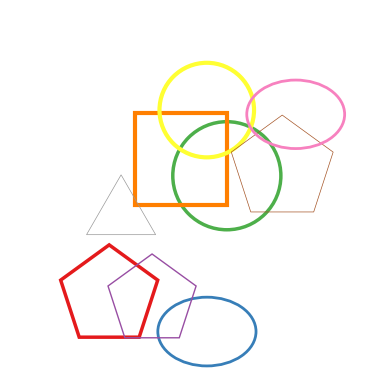[{"shape": "pentagon", "thickness": 2.5, "radius": 0.66, "center": [0.284, 0.231]}, {"shape": "oval", "thickness": 2, "radius": 0.64, "center": [0.537, 0.139]}, {"shape": "circle", "thickness": 2.5, "radius": 0.7, "center": [0.589, 0.544]}, {"shape": "pentagon", "thickness": 1, "radius": 0.6, "center": [0.395, 0.22]}, {"shape": "square", "thickness": 3, "radius": 0.59, "center": [0.471, 0.587]}, {"shape": "circle", "thickness": 3, "radius": 0.61, "center": [0.537, 0.714]}, {"shape": "pentagon", "thickness": 0.5, "radius": 0.7, "center": [0.733, 0.562]}, {"shape": "oval", "thickness": 2, "radius": 0.64, "center": [0.768, 0.703]}, {"shape": "triangle", "thickness": 0.5, "radius": 0.52, "center": [0.315, 0.442]}]